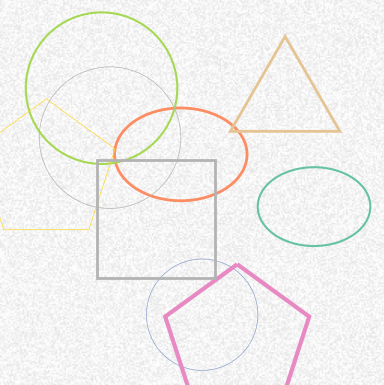[{"shape": "oval", "thickness": 1.5, "radius": 0.73, "center": [0.816, 0.463]}, {"shape": "oval", "thickness": 2, "radius": 0.86, "center": [0.47, 0.599]}, {"shape": "circle", "thickness": 0.5, "radius": 0.72, "center": [0.525, 0.183]}, {"shape": "pentagon", "thickness": 3, "radius": 0.98, "center": [0.616, 0.117]}, {"shape": "circle", "thickness": 1.5, "radius": 0.98, "center": [0.264, 0.771]}, {"shape": "pentagon", "thickness": 0.5, "radius": 0.94, "center": [0.12, 0.555]}, {"shape": "triangle", "thickness": 2, "radius": 0.82, "center": [0.741, 0.741]}, {"shape": "circle", "thickness": 0.5, "radius": 0.92, "center": [0.286, 0.642]}, {"shape": "square", "thickness": 2, "radius": 0.77, "center": [0.405, 0.432]}]